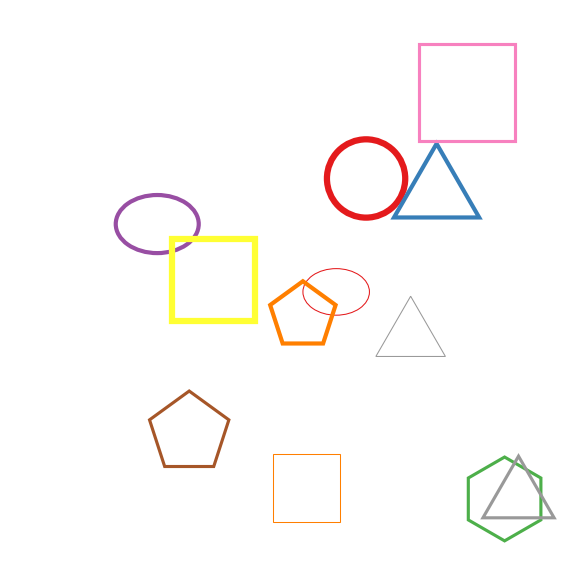[{"shape": "circle", "thickness": 3, "radius": 0.34, "center": [0.634, 0.69]}, {"shape": "oval", "thickness": 0.5, "radius": 0.29, "center": [0.582, 0.494]}, {"shape": "triangle", "thickness": 2, "radius": 0.43, "center": [0.756, 0.665]}, {"shape": "hexagon", "thickness": 1.5, "radius": 0.36, "center": [0.874, 0.135]}, {"shape": "oval", "thickness": 2, "radius": 0.36, "center": [0.272, 0.611]}, {"shape": "square", "thickness": 0.5, "radius": 0.29, "center": [0.531, 0.154]}, {"shape": "pentagon", "thickness": 2, "radius": 0.3, "center": [0.524, 0.453]}, {"shape": "square", "thickness": 3, "radius": 0.36, "center": [0.369, 0.514]}, {"shape": "pentagon", "thickness": 1.5, "radius": 0.36, "center": [0.328, 0.25]}, {"shape": "square", "thickness": 1.5, "radius": 0.42, "center": [0.809, 0.839]}, {"shape": "triangle", "thickness": 1.5, "radius": 0.36, "center": [0.898, 0.138]}, {"shape": "triangle", "thickness": 0.5, "radius": 0.35, "center": [0.711, 0.417]}]